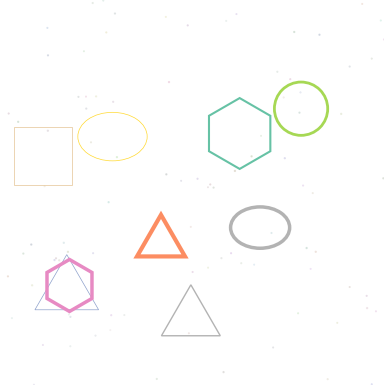[{"shape": "hexagon", "thickness": 1.5, "radius": 0.46, "center": [0.622, 0.653]}, {"shape": "triangle", "thickness": 3, "radius": 0.36, "center": [0.418, 0.37]}, {"shape": "triangle", "thickness": 0.5, "radius": 0.48, "center": [0.173, 0.243]}, {"shape": "hexagon", "thickness": 2.5, "radius": 0.34, "center": [0.18, 0.259]}, {"shape": "circle", "thickness": 2, "radius": 0.35, "center": [0.782, 0.718]}, {"shape": "oval", "thickness": 0.5, "radius": 0.45, "center": [0.292, 0.645]}, {"shape": "square", "thickness": 0.5, "radius": 0.38, "center": [0.112, 0.595]}, {"shape": "oval", "thickness": 2.5, "radius": 0.38, "center": [0.676, 0.409]}, {"shape": "triangle", "thickness": 1, "radius": 0.44, "center": [0.496, 0.172]}]